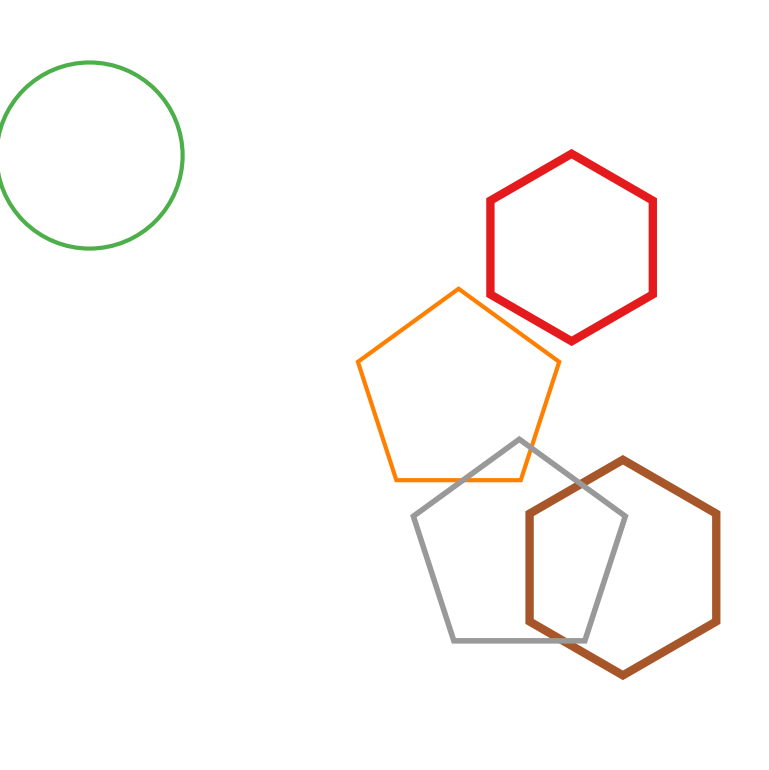[{"shape": "hexagon", "thickness": 3, "radius": 0.61, "center": [0.742, 0.679]}, {"shape": "circle", "thickness": 1.5, "radius": 0.6, "center": [0.116, 0.798]}, {"shape": "pentagon", "thickness": 1.5, "radius": 0.69, "center": [0.596, 0.488]}, {"shape": "hexagon", "thickness": 3, "radius": 0.7, "center": [0.809, 0.263]}, {"shape": "pentagon", "thickness": 2, "radius": 0.72, "center": [0.674, 0.285]}]